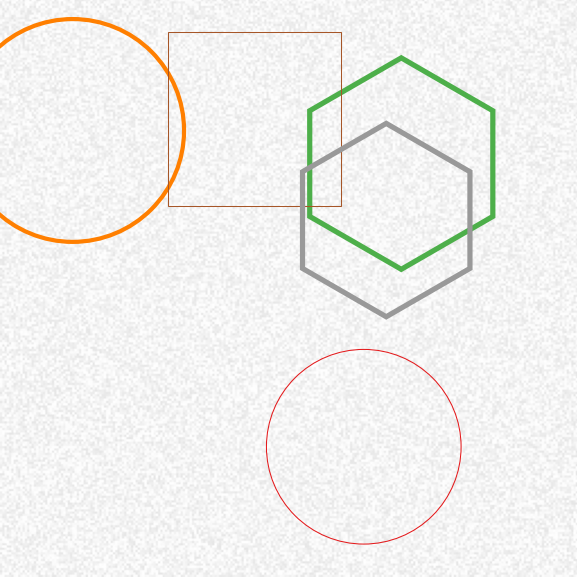[{"shape": "circle", "thickness": 0.5, "radius": 0.84, "center": [0.63, 0.226]}, {"shape": "hexagon", "thickness": 2.5, "radius": 0.92, "center": [0.695, 0.716]}, {"shape": "circle", "thickness": 2, "radius": 0.96, "center": [0.126, 0.773]}, {"shape": "square", "thickness": 0.5, "radius": 0.75, "center": [0.441, 0.793]}, {"shape": "hexagon", "thickness": 2.5, "radius": 0.84, "center": [0.669, 0.618]}]